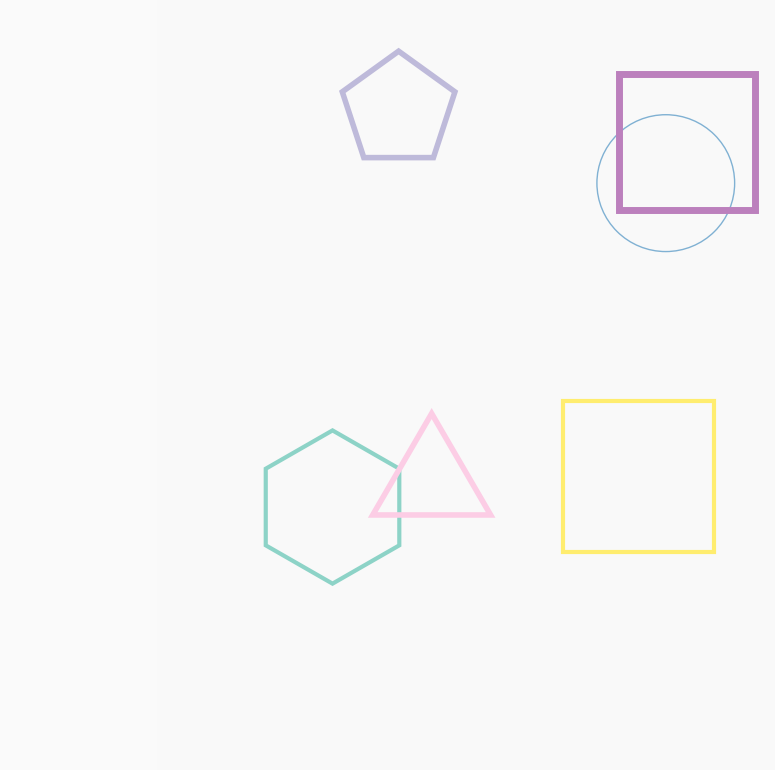[{"shape": "hexagon", "thickness": 1.5, "radius": 0.5, "center": [0.429, 0.342]}, {"shape": "pentagon", "thickness": 2, "radius": 0.38, "center": [0.514, 0.857]}, {"shape": "circle", "thickness": 0.5, "radius": 0.44, "center": [0.859, 0.762]}, {"shape": "triangle", "thickness": 2, "radius": 0.44, "center": [0.557, 0.375]}, {"shape": "square", "thickness": 2.5, "radius": 0.44, "center": [0.886, 0.816]}, {"shape": "square", "thickness": 1.5, "radius": 0.49, "center": [0.824, 0.381]}]